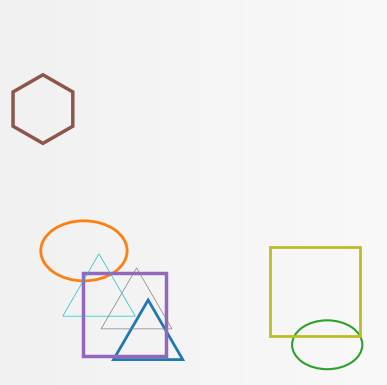[{"shape": "triangle", "thickness": 2, "radius": 0.52, "center": [0.382, 0.118]}, {"shape": "oval", "thickness": 2, "radius": 0.56, "center": [0.217, 0.348]}, {"shape": "oval", "thickness": 1.5, "radius": 0.45, "center": [0.844, 0.105]}, {"shape": "square", "thickness": 2.5, "radius": 0.54, "center": [0.322, 0.183]}, {"shape": "hexagon", "thickness": 2.5, "radius": 0.45, "center": [0.111, 0.717]}, {"shape": "triangle", "thickness": 0.5, "radius": 0.53, "center": [0.352, 0.199]}, {"shape": "square", "thickness": 2, "radius": 0.57, "center": [0.813, 0.242]}, {"shape": "triangle", "thickness": 0.5, "radius": 0.54, "center": [0.255, 0.233]}]